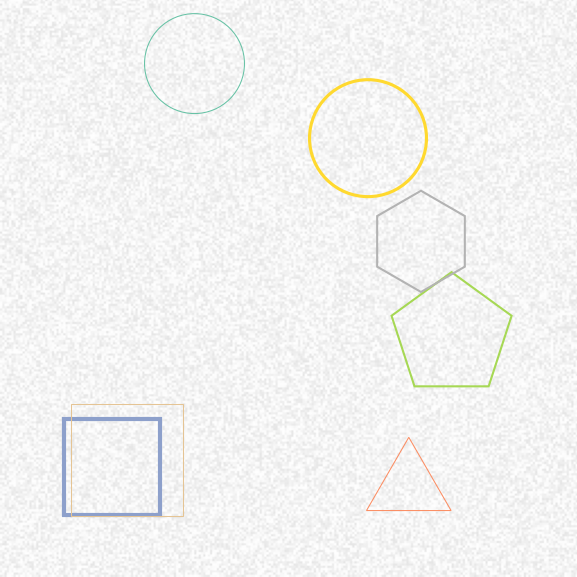[{"shape": "circle", "thickness": 0.5, "radius": 0.43, "center": [0.337, 0.889]}, {"shape": "triangle", "thickness": 0.5, "radius": 0.42, "center": [0.708, 0.157]}, {"shape": "square", "thickness": 2, "radius": 0.41, "center": [0.194, 0.191]}, {"shape": "pentagon", "thickness": 1, "radius": 0.55, "center": [0.782, 0.419]}, {"shape": "circle", "thickness": 1.5, "radius": 0.51, "center": [0.637, 0.76]}, {"shape": "square", "thickness": 0.5, "radius": 0.48, "center": [0.221, 0.202]}, {"shape": "hexagon", "thickness": 1, "radius": 0.44, "center": [0.729, 0.581]}]